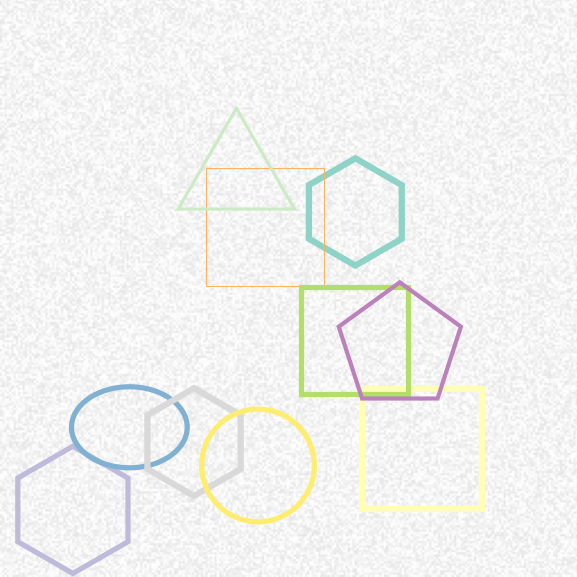[{"shape": "hexagon", "thickness": 3, "radius": 0.46, "center": [0.615, 0.632]}, {"shape": "square", "thickness": 3, "radius": 0.52, "center": [0.73, 0.222]}, {"shape": "hexagon", "thickness": 2.5, "radius": 0.55, "center": [0.126, 0.116]}, {"shape": "oval", "thickness": 2.5, "radius": 0.5, "center": [0.224, 0.259]}, {"shape": "square", "thickness": 0.5, "radius": 0.51, "center": [0.458, 0.606]}, {"shape": "square", "thickness": 2.5, "radius": 0.46, "center": [0.615, 0.41]}, {"shape": "hexagon", "thickness": 3, "radius": 0.47, "center": [0.336, 0.234]}, {"shape": "pentagon", "thickness": 2, "radius": 0.56, "center": [0.692, 0.399]}, {"shape": "triangle", "thickness": 1.5, "radius": 0.58, "center": [0.409, 0.695]}, {"shape": "circle", "thickness": 2.5, "radius": 0.49, "center": [0.447, 0.193]}]